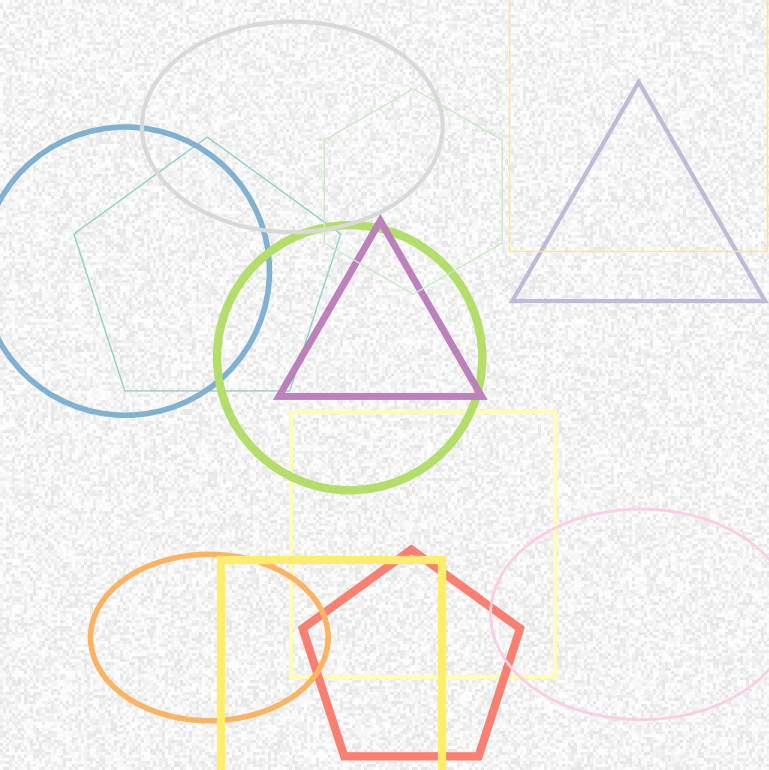[{"shape": "pentagon", "thickness": 0.5, "radius": 0.91, "center": [0.269, 0.64]}, {"shape": "square", "thickness": 1.5, "radius": 0.86, "center": [0.55, 0.293]}, {"shape": "triangle", "thickness": 1.5, "radius": 0.95, "center": [0.83, 0.704]}, {"shape": "pentagon", "thickness": 3, "radius": 0.74, "center": [0.534, 0.138]}, {"shape": "circle", "thickness": 2, "radius": 0.94, "center": [0.163, 0.648]}, {"shape": "oval", "thickness": 2, "radius": 0.77, "center": [0.272, 0.172]}, {"shape": "circle", "thickness": 3, "radius": 0.86, "center": [0.454, 0.535]}, {"shape": "oval", "thickness": 1, "radius": 0.98, "center": [0.832, 0.202]}, {"shape": "oval", "thickness": 1.5, "radius": 0.98, "center": [0.38, 0.835]}, {"shape": "triangle", "thickness": 2.5, "radius": 0.76, "center": [0.494, 0.561]}, {"shape": "hexagon", "thickness": 0.5, "radius": 0.67, "center": [0.537, 0.751]}, {"shape": "square", "thickness": 3, "radius": 0.72, "center": [0.43, 0.13]}, {"shape": "square", "thickness": 0.5, "radius": 0.84, "center": [0.828, 0.842]}]